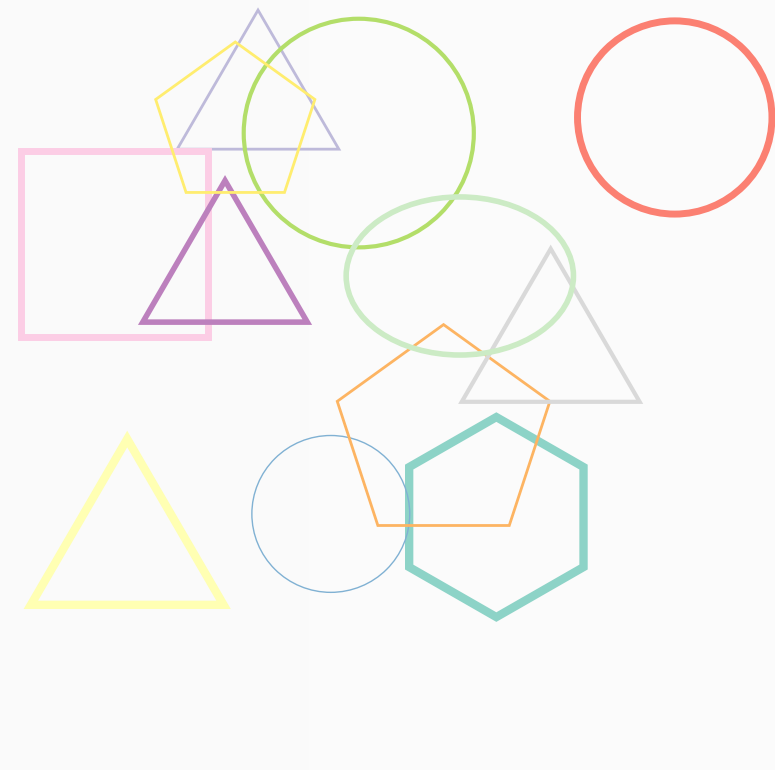[{"shape": "hexagon", "thickness": 3, "radius": 0.65, "center": [0.64, 0.328]}, {"shape": "triangle", "thickness": 3, "radius": 0.72, "center": [0.164, 0.286]}, {"shape": "triangle", "thickness": 1, "radius": 0.6, "center": [0.333, 0.866]}, {"shape": "circle", "thickness": 2.5, "radius": 0.63, "center": [0.871, 0.847]}, {"shape": "circle", "thickness": 0.5, "radius": 0.51, "center": [0.427, 0.333]}, {"shape": "pentagon", "thickness": 1, "radius": 0.72, "center": [0.572, 0.434]}, {"shape": "circle", "thickness": 1.5, "radius": 0.74, "center": [0.463, 0.827]}, {"shape": "square", "thickness": 2.5, "radius": 0.6, "center": [0.148, 0.683]}, {"shape": "triangle", "thickness": 1.5, "radius": 0.66, "center": [0.711, 0.544]}, {"shape": "triangle", "thickness": 2, "radius": 0.61, "center": [0.29, 0.643]}, {"shape": "oval", "thickness": 2, "radius": 0.73, "center": [0.593, 0.642]}, {"shape": "pentagon", "thickness": 1, "radius": 0.54, "center": [0.304, 0.837]}]